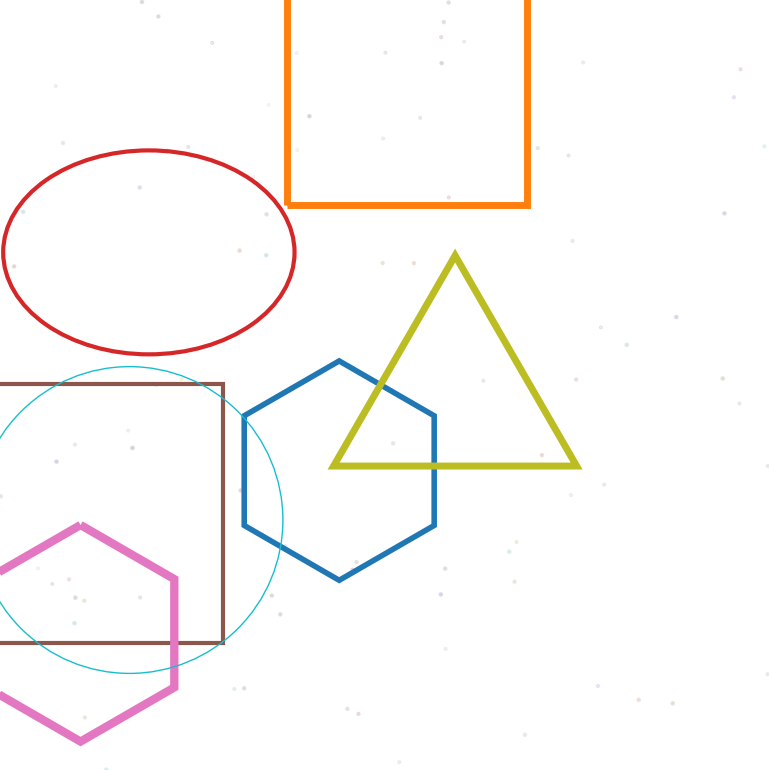[{"shape": "hexagon", "thickness": 2, "radius": 0.71, "center": [0.441, 0.389]}, {"shape": "square", "thickness": 2.5, "radius": 0.78, "center": [0.529, 0.89]}, {"shape": "oval", "thickness": 1.5, "radius": 0.95, "center": [0.193, 0.672]}, {"shape": "square", "thickness": 1.5, "radius": 0.84, "center": [0.122, 0.333]}, {"shape": "hexagon", "thickness": 3, "radius": 0.7, "center": [0.105, 0.178]}, {"shape": "triangle", "thickness": 2.5, "radius": 0.91, "center": [0.591, 0.486]}, {"shape": "circle", "thickness": 0.5, "radius": 1.0, "center": [0.168, 0.325]}]